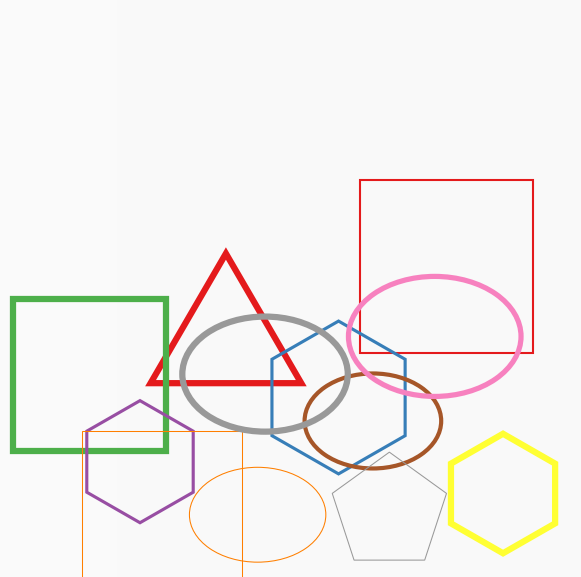[{"shape": "square", "thickness": 1, "radius": 0.75, "center": [0.768, 0.538]}, {"shape": "triangle", "thickness": 3, "radius": 0.75, "center": [0.389, 0.41]}, {"shape": "hexagon", "thickness": 1.5, "radius": 0.66, "center": [0.582, 0.311]}, {"shape": "square", "thickness": 3, "radius": 0.66, "center": [0.154, 0.35]}, {"shape": "hexagon", "thickness": 1.5, "radius": 0.53, "center": [0.241, 0.2]}, {"shape": "oval", "thickness": 0.5, "radius": 0.59, "center": [0.443, 0.108]}, {"shape": "square", "thickness": 0.5, "radius": 0.69, "center": [0.278, 0.114]}, {"shape": "hexagon", "thickness": 3, "radius": 0.52, "center": [0.865, 0.145]}, {"shape": "oval", "thickness": 2, "radius": 0.59, "center": [0.642, 0.27]}, {"shape": "oval", "thickness": 2.5, "radius": 0.74, "center": [0.748, 0.417]}, {"shape": "pentagon", "thickness": 0.5, "radius": 0.52, "center": [0.67, 0.113]}, {"shape": "oval", "thickness": 3, "radius": 0.71, "center": [0.456, 0.351]}]